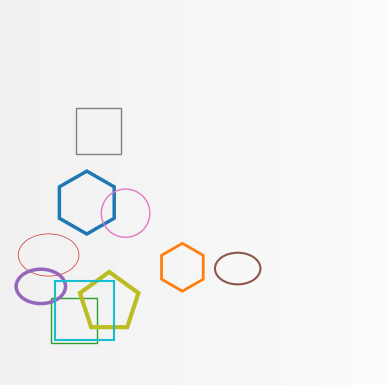[{"shape": "hexagon", "thickness": 2.5, "radius": 0.41, "center": [0.224, 0.474]}, {"shape": "hexagon", "thickness": 2, "radius": 0.31, "center": [0.471, 0.306]}, {"shape": "square", "thickness": 1, "radius": 0.29, "center": [0.192, 0.167]}, {"shape": "oval", "thickness": 0.5, "radius": 0.39, "center": [0.125, 0.338]}, {"shape": "oval", "thickness": 2.5, "radius": 0.32, "center": [0.105, 0.256]}, {"shape": "oval", "thickness": 1.5, "radius": 0.29, "center": [0.613, 0.302]}, {"shape": "circle", "thickness": 1, "radius": 0.31, "center": [0.324, 0.446]}, {"shape": "square", "thickness": 1, "radius": 0.29, "center": [0.254, 0.66]}, {"shape": "pentagon", "thickness": 3, "radius": 0.4, "center": [0.282, 0.214]}, {"shape": "square", "thickness": 1.5, "radius": 0.38, "center": [0.219, 0.195]}]